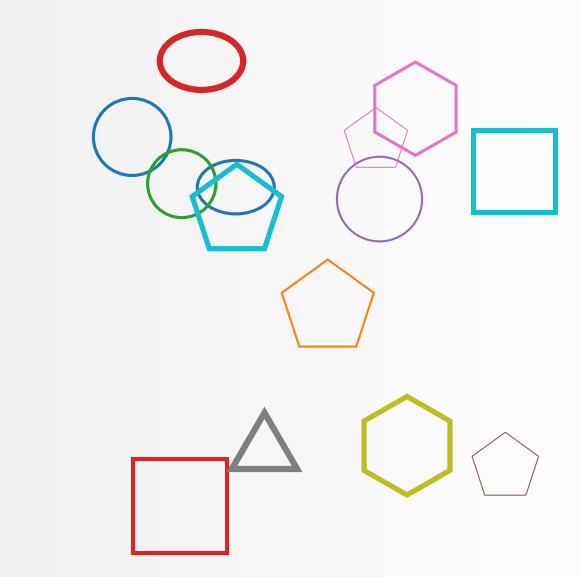[{"shape": "oval", "thickness": 1.5, "radius": 0.33, "center": [0.406, 0.675]}, {"shape": "circle", "thickness": 1.5, "radius": 0.33, "center": [0.227, 0.762]}, {"shape": "pentagon", "thickness": 1, "radius": 0.42, "center": [0.564, 0.466]}, {"shape": "circle", "thickness": 1.5, "radius": 0.29, "center": [0.313, 0.681]}, {"shape": "square", "thickness": 2, "radius": 0.4, "center": [0.31, 0.123]}, {"shape": "oval", "thickness": 3, "radius": 0.36, "center": [0.347, 0.894]}, {"shape": "circle", "thickness": 1, "radius": 0.37, "center": [0.653, 0.654]}, {"shape": "pentagon", "thickness": 0.5, "radius": 0.3, "center": [0.869, 0.19]}, {"shape": "hexagon", "thickness": 1.5, "radius": 0.4, "center": [0.715, 0.811]}, {"shape": "pentagon", "thickness": 0.5, "radius": 0.29, "center": [0.647, 0.756]}, {"shape": "triangle", "thickness": 3, "radius": 0.32, "center": [0.455, 0.219]}, {"shape": "hexagon", "thickness": 2.5, "radius": 0.43, "center": [0.7, 0.227]}, {"shape": "square", "thickness": 2.5, "radius": 0.35, "center": [0.884, 0.703]}, {"shape": "pentagon", "thickness": 2.5, "radius": 0.4, "center": [0.408, 0.634]}]